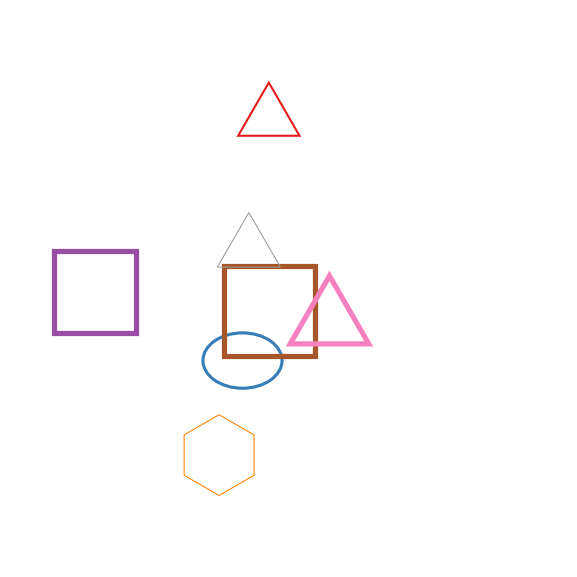[{"shape": "triangle", "thickness": 1, "radius": 0.31, "center": [0.465, 0.795]}, {"shape": "oval", "thickness": 1.5, "radius": 0.34, "center": [0.42, 0.375]}, {"shape": "square", "thickness": 2.5, "radius": 0.35, "center": [0.164, 0.493]}, {"shape": "hexagon", "thickness": 0.5, "radius": 0.35, "center": [0.379, 0.211]}, {"shape": "square", "thickness": 2.5, "radius": 0.39, "center": [0.467, 0.461]}, {"shape": "triangle", "thickness": 2.5, "radius": 0.39, "center": [0.571, 0.443]}, {"shape": "triangle", "thickness": 0.5, "radius": 0.31, "center": [0.431, 0.568]}]